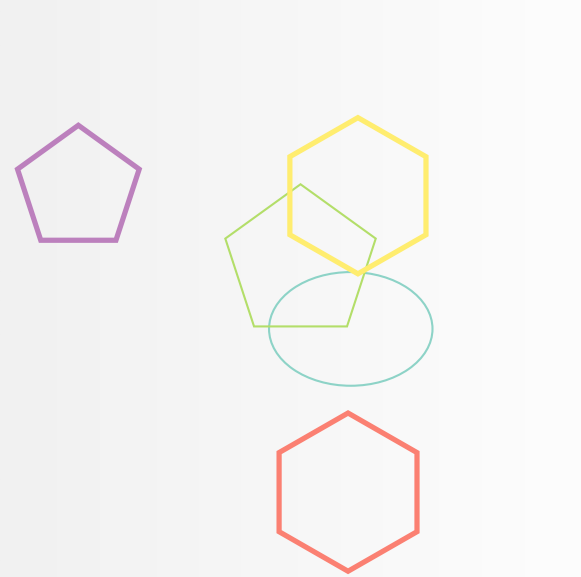[{"shape": "oval", "thickness": 1, "radius": 0.7, "center": [0.603, 0.43]}, {"shape": "hexagon", "thickness": 2.5, "radius": 0.68, "center": [0.599, 0.147]}, {"shape": "pentagon", "thickness": 1, "radius": 0.68, "center": [0.517, 0.544]}, {"shape": "pentagon", "thickness": 2.5, "radius": 0.55, "center": [0.135, 0.672]}, {"shape": "hexagon", "thickness": 2.5, "radius": 0.68, "center": [0.616, 0.66]}]